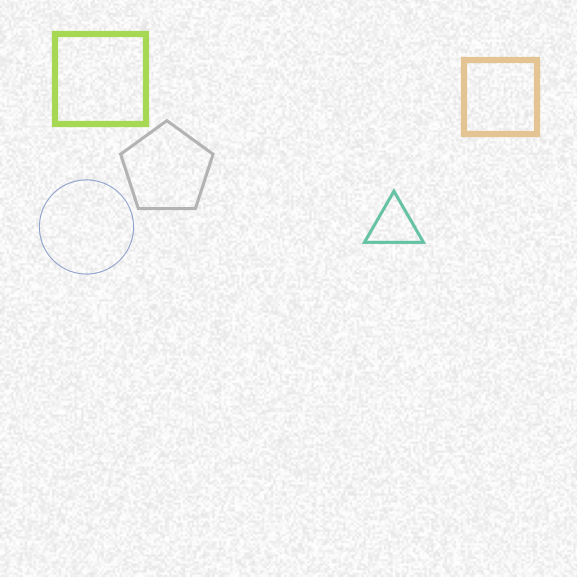[{"shape": "triangle", "thickness": 1.5, "radius": 0.3, "center": [0.682, 0.609]}, {"shape": "circle", "thickness": 0.5, "radius": 0.41, "center": [0.15, 0.606]}, {"shape": "square", "thickness": 3, "radius": 0.39, "center": [0.174, 0.863]}, {"shape": "square", "thickness": 3, "radius": 0.32, "center": [0.866, 0.831]}, {"shape": "pentagon", "thickness": 1.5, "radius": 0.42, "center": [0.289, 0.706]}]